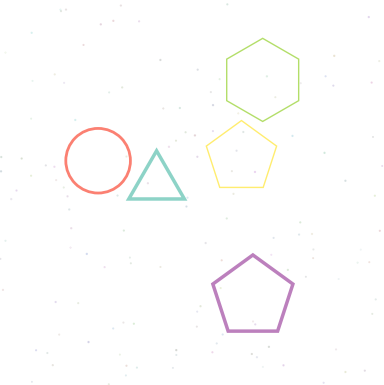[{"shape": "triangle", "thickness": 2.5, "radius": 0.42, "center": [0.407, 0.525]}, {"shape": "circle", "thickness": 2, "radius": 0.42, "center": [0.255, 0.583]}, {"shape": "hexagon", "thickness": 1, "radius": 0.54, "center": [0.682, 0.792]}, {"shape": "pentagon", "thickness": 2.5, "radius": 0.55, "center": [0.657, 0.228]}, {"shape": "pentagon", "thickness": 1, "radius": 0.48, "center": [0.627, 0.591]}]